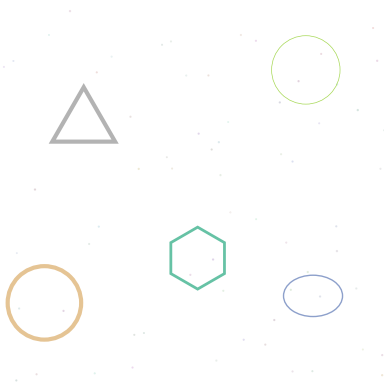[{"shape": "hexagon", "thickness": 2, "radius": 0.4, "center": [0.513, 0.33]}, {"shape": "oval", "thickness": 1, "radius": 0.38, "center": [0.813, 0.231]}, {"shape": "circle", "thickness": 0.5, "radius": 0.44, "center": [0.794, 0.818]}, {"shape": "circle", "thickness": 3, "radius": 0.48, "center": [0.115, 0.213]}, {"shape": "triangle", "thickness": 3, "radius": 0.47, "center": [0.217, 0.679]}]